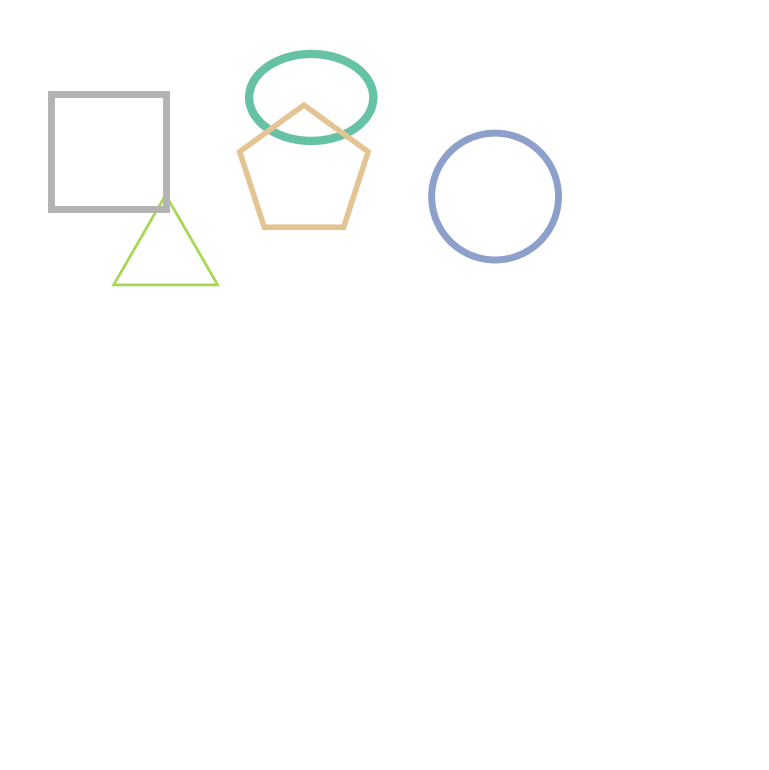[{"shape": "oval", "thickness": 3, "radius": 0.4, "center": [0.404, 0.873]}, {"shape": "circle", "thickness": 2.5, "radius": 0.41, "center": [0.643, 0.745]}, {"shape": "triangle", "thickness": 1, "radius": 0.39, "center": [0.215, 0.669]}, {"shape": "pentagon", "thickness": 2, "radius": 0.44, "center": [0.395, 0.776]}, {"shape": "square", "thickness": 2.5, "radius": 0.37, "center": [0.14, 0.803]}]